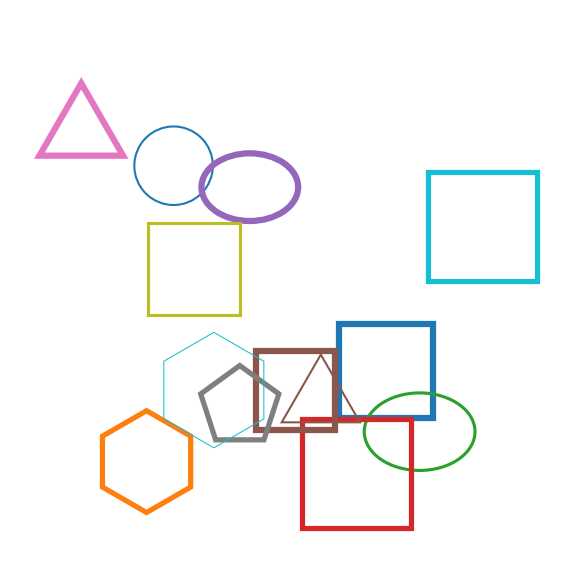[{"shape": "circle", "thickness": 1, "radius": 0.34, "center": [0.301, 0.712]}, {"shape": "square", "thickness": 3, "radius": 0.41, "center": [0.668, 0.357]}, {"shape": "hexagon", "thickness": 2.5, "radius": 0.44, "center": [0.254, 0.2]}, {"shape": "oval", "thickness": 1.5, "radius": 0.48, "center": [0.727, 0.252]}, {"shape": "square", "thickness": 2.5, "radius": 0.47, "center": [0.617, 0.179]}, {"shape": "oval", "thickness": 3, "radius": 0.42, "center": [0.433, 0.675]}, {"shape": "triangle", "thickness": 1, "radius": 0.39, "center": [0.556, 0.307]}, {"shape": "square", "thickness": 3, "radius": 0.34, "center": [0.512, 0.323]}, {"shape": "triangle", "thickness": 3, "radius": 0.42, "center": [0.141, 0.771]}, {"shape": "pentagon", "thickness": 2.5, "radius": 0.36, "center": [0.415, 0.295]}, {"shape": "square", "thickness": 1.5, "radius": 0.4, "center": [0.335, 0.533]}, {"shape": "square", "thickness": 2.5, "radius": 0.47, "center": [0.836, 0.607]}, {"shape": "hexagon", "thickness": 0.5, "radius": 0.5, "center": [0.37, 0.324]}]